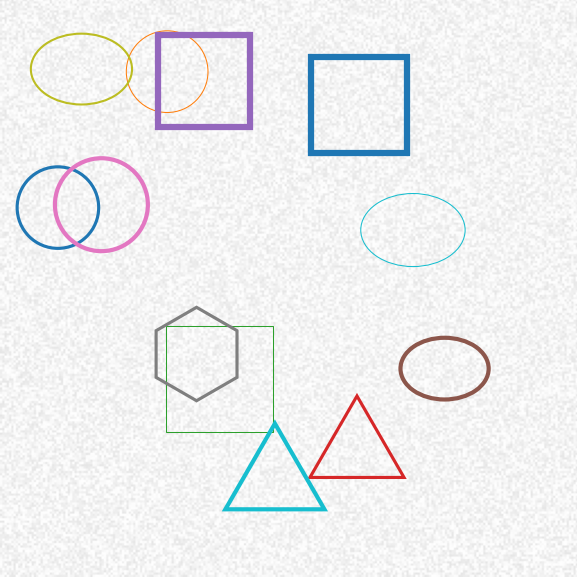[{"shape": "circle", "thickness": 1.5, "radius": 0.35, "center": [0.1, 0.64]}, {"shape": "square", "thickness": 3, "radius": 0.41, "center": [0.621, 0.818]}, {"shape": "circle", "thickness": 0.5, "radius": 0.35, "center": [0.289, 0.875]}, {"shape": "square", "thickness": 0.5, "radius": 0.46, "center": [0.38, 0.343]}, {"shape": "triangle", "thickness": 1.5, "radius": 0.47, "center": [0.618, 0.219]}, {"shape": "square", "thickness": 3, "radius": 0.4, "center": [0.354, 0.859]}, {"shape": "oval", "thickness": 2, "radius": 0.38, "center": [0.77, 0.361]}, {"shape": "circle", "thickness": 2, "radius": 0.4, "center": [0.176, 0.645]}, {"shape": "hexagon", "thickness": 1.5, "radius": 0.4, "center": [0.34, 0.386]}, {"shape": "oval", "thickness": 1, "radius": 0.44, "center": [0.141, 0.88]}, {"shape": "triangle", "thickness": 2, "radius": 0.5, "center": [0.476, 0.167]}, {"shape": "oval", "thickness": 0.5, "radius": 0.45, "center": [0.715, 0.601]}]